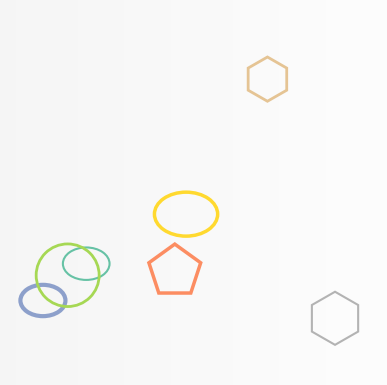[{"shape": "oval", "thickness": 1.5, "radius": 0.3, "center": [0.222, 0.315]}, {"shape": "pentagon", "thickness": 2.5, "radius": 0.35, "center": [0.451, 0.296]}, {"shape": "oval", "thickness": 3, "radius": 0.29, "center": [0.111, 0.219]}, {"shape": "circle", "thickness": 2, "radius": 0.41, "center": [0.175, 0.285]}, {"shape": "oval", "thickness": 2.5, "radius": 0.41, "center": [0.48, 0.444]}, {"shape": "hexagon", "thickness": 2, "radius": 0.29, "center": [0.69, 0.794]}, {"shape": "hexagon", "thickness": 1.5, "radius": 0.34, "center": [0.865, 0.173]}]